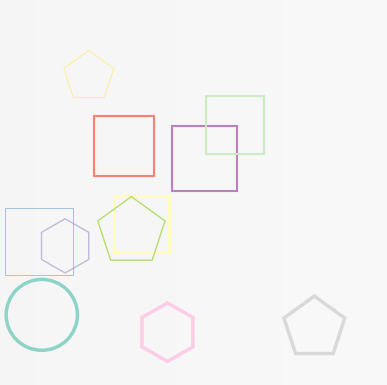[{"shape": "circle", "thickness": 2.5, "radius": 0.46, "center": [0.108, 0.182]}, {"shape": "square", "thickness": 2, "radius": 0.36, "center": [0.365, 0.418]}, {"shape": "hexagon", "thickness": 1, "radius": 0.35, "center": [0.168, 0.361]}, {"shape": "square", "thickness": 1.5, "radius": 0.39, "center": [0.319, 0.62]}, {"shape": "square", "thickness": 0.5, "radius": 0.43, "center": [0.1, 0.373]}, {"shape": "pentagon", "thickness": 1, "radius": 0.46, "center": [0.339, 0.398]}, {"shape": "hexagon", "thickness": 2.5, "radius": 0.38, "center": [0.432, 0.137]}, {"shape": "pentagon", "thickness": 2.5, "radius": 0.41, "center": [0.811, 0.148]}, {"shape": "square", "thickness": 1.5, "radius": 0.42, "center": [0.528, 0.588]}, {"shape": "square", "thickness": 1.5, "radius": 0.38, "center": [0.607, 0.675]}, {"shape": "pentagon", "thickness": 0.5, "radius": 0.34, "center": [0.229, 0.801]}]